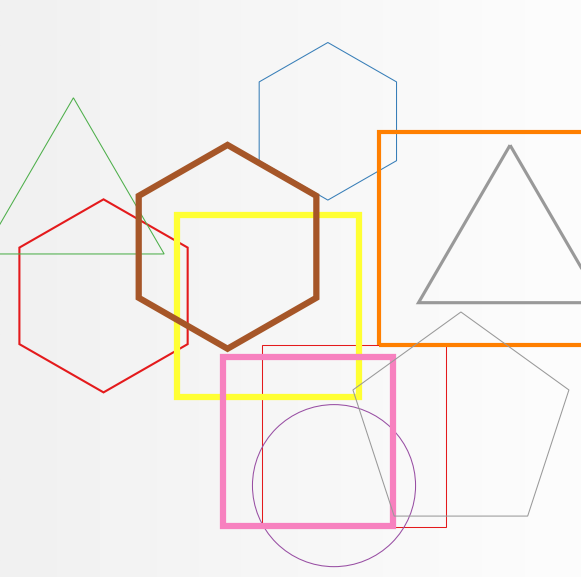[{"shape": "square", "thickness": 0.5, "radius": 0.79, "center": [0.609, 0.244]}, {"shape": "hexagon", "thickness": 1, "radius": 0.84, "center": [0.178, 0.487]}, {"shape": "hexagon", "thickness": 0.5, "radius": 0.68, "center": [0.564, 0.789]}, {"shape": "triangle", "thickness": 0.5, "radius": 0.9, "center": [0.126, 0.65]}, {"shape": "circle", "thickness": 0.5, "radius": 0.7, "center": [0.575, 0.158]}, {"shape": "square", "thickness": 2, "radius": 0.92, "center": [0.836, 0.586]}, {"shape": "square", "thickness": 3, "radius": 0.79, "center": [0.461, 0.469]}, {"shape": "hexagon", "thickness": 3, "radius": 0.88, "center": [0.391, 0.572]}, {"shape": "square", "thickness": 3, "radius": 0.73, "center": [0.53, 0.235]}, {"shape": "triangle", "thickness": 1.5, "radius": 0.91, "center": [0.878, 0.566]}, {"shape": "pentagon", "thickness": 0.5, "radius": 0.98, "center": [0.793, 0.264]}]